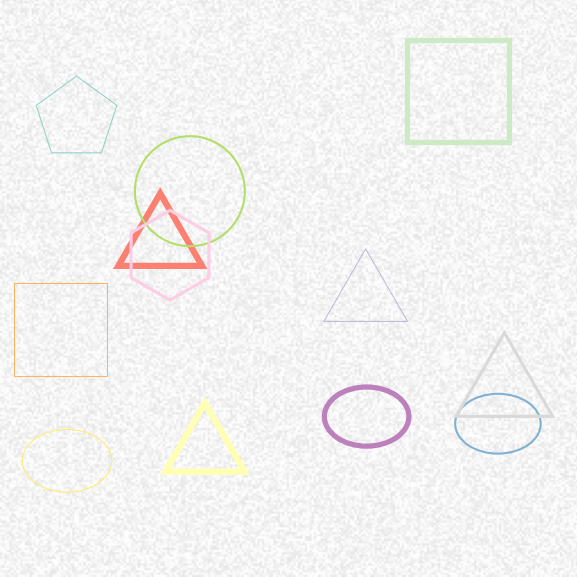[{"shape": "pentagon", "thickness": 0.5, "radius": 0.37, "center": [0.132, 0.794]}, {"shape": "triangle", "thickness": 3, "radius": 0.4, "center": [0.355, 0.222]}, {"shape": "triangle", "thickness": 0.5, "radius": 0.42, "center": [0.633, 0.484]}, {"shape": "triangle", "thickness": 3, "radius": 0.42, "center": [0.277, 0.581]}, {"shape": "oval", "thickness": 1, "radius": 0.37, "center": [0.862, 0.265]}, {"shape": "square", "thickness": 0.5, "radius": 0.4, "center": [0.104, 0.429]}, {"shape": "circle", "thickness": 1, "radius": 0.48, "center": [0.329, 0.668]}, {"shape": "hexagon", "thickness": 1.5, "radius": 0.39, "center": [0.294, 0.557]}, {"shape": "triangle", "thickness": 1.5, "radius": 0.48, "center": [0.873, 0.326]}, {"shape": "oval", "thickness": 2.5, "radius": 0.37, "center": [0.635, 0.278]}, {"shape": "square", "thickness": 2.5, "radius": 0.44, "center": [0.793, 0.841]}, {"shape": "oval", "thickness": 0.5, "radius": 0.39, "center": [0.116, 0.201]}]